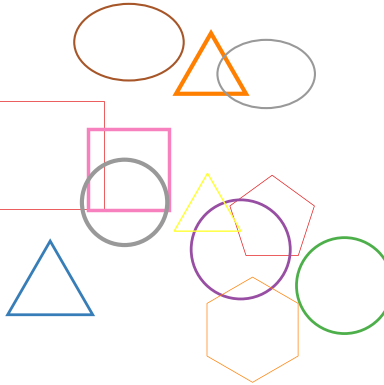[{"shape": "pentagon", "thickness": 0.5, "radius": 0.58, "center": [0.707, 0.429]}, {"shape": "square", "thickness": 0.5, "radius": 0.7, "center": [0.131, 0.598]}, {"shape": "triangle", "thickness": 2, "radius": 0.64, "center": [0.13, 0.246]}, {"shape": "circle", "thickness": 2, "radius": 0.62, "center": [0.895, 0.258]}, {"shape": "circle", "thickness": 2, "radius": 0.64, "center": [0.625, 0.352]}, {"shape": "hexagon", "thickness": 0.5, "radius": 0.68, "center": [0.656, 0.144]}, {"shape": "triangle", "thickness": 3, "radius": 0.52, "center": [0.548, 0.809]}, {"shape": "triangle", "thickness": 1, "radius": 0.5, "center": [0.539, 0.45]}, {"shape": "oval", "thickness": 1.5, "radius": 0.71, "center": [0.335, 0.89]}, {"shape": "square", "thickness": 2.5, "radius": 0.52, "center": [0.333, 0.559]}, {"shape": "oval", "thickness": 1.5, "radius": 0.63, "center": [0.691, 0.808]}, {"shape": "circle", "thickness": 3, "radius": 0.55, "center": [0.324, 0.474]}]